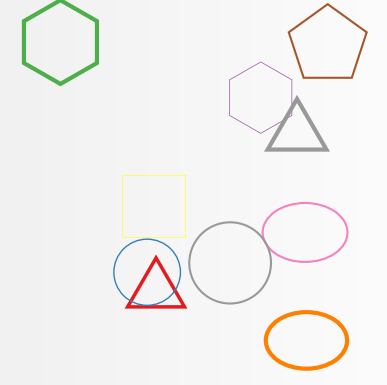[{"shape": "triangle", "thickness": 2.5, "radius": 0.42, "center": [0.403, 0.245]}, {"shape": "circle", "thickness": 1, "radius": 0.43, "center": [0.38, 0.293]}, {"shape": "hexagon", "thickness": 3, "radius": 0.54, "center": [0.156, 0.891]}, {"shape": "hexagon", "thickness": 0.5, "radius": 0.46, "center": [0.673, 0.746]}, {"shape": "oval", "thickness": 3, "radius": 0.52, "center": [0.791, 0.116]}, {"shape": "square", "thickness": 0.5, "radius": 0.41, "center": [0.395, 0.466]}, {"shape": "pentagon", "thickness": 1.5, "radius": 0.53, "center": [0.846, 0.883]}, {"shape": "oval", "thickness": 1.5, "radius": 0.55, "center": [0.787, 0.396]}, {"shape": "triangle", "thickness": 3, "radius": 0.44, "center": [0.767, 0.655]}, {"shape": "circle", "thickness": 1.5, "radius": 0.53, "center": [0.594, 0.317]}]